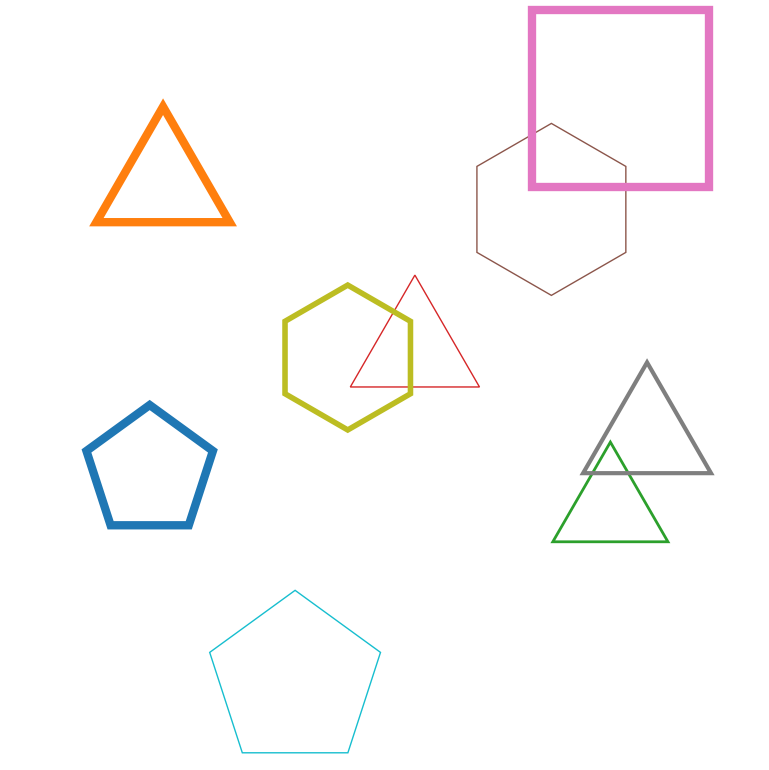[{"shape": "pentagon", "thickness": 3, "radius": 0.43, "center": [0.194, 0.388]}, {"shape": "triangle", "thickness": 3, "radius": 0.5, "center": [0.212, 0.761]}, {"shape": "triangle", "thickness": 1, "radius": 0.43, "center": [0.793, 0.34]}, {"shape": "triangle", "thickness": 0.5, "radius": 0.48, "center": [0.539, 0.546]}, {"shape": "hexagon", "thickness": 0.5, "radius": 0.56, "center": [0.716, 0.728]}, {"shape": "square", "thickness": 3, "radius": 0.58, "center": [0.806, 0.872]}, {"shape": "triangle", "thickness": 1.5, "radius": 0.48, "center": [0.84, 0.433]}, {"shape": "hexagon", "thickness": 2, "radius": 0.47, "center": [0.452, 0.536]}, {"shape": "pentagon", "thickness": 0.5, "radius": 0.58, "center": [0.383, 0.117]}]